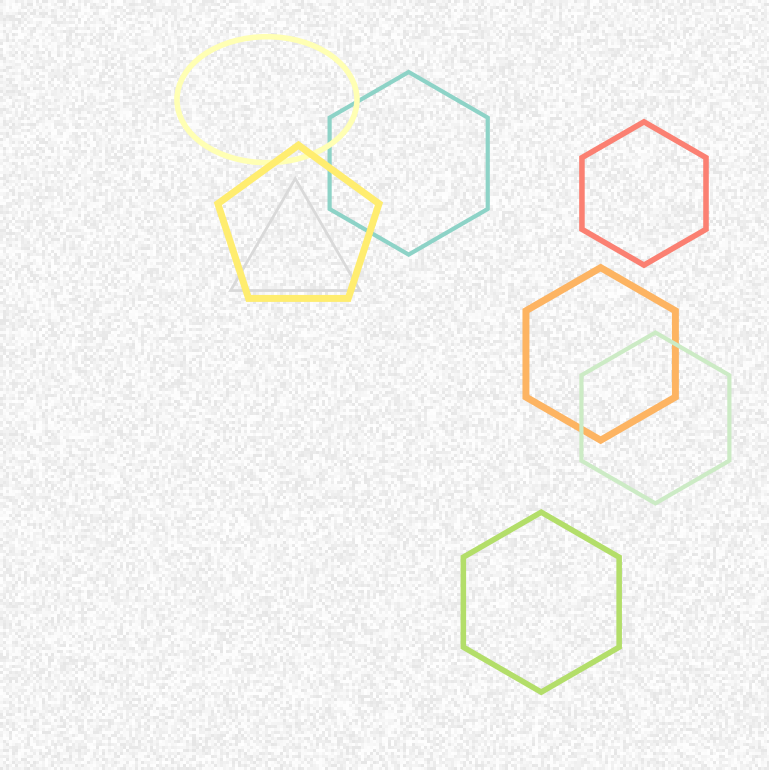[{"shape": "hexagon", "thickness": 1.5, "radius": 0.59, "center": [0.531, 0.788]}, {"shape": "oval", "thickness": 2, "radius": 0.58, "center": [0.347, 0.871]}, {"shape": "hexagon", "thickness": 2, "radius": 0.47, "center": [0.836, 0.749]}, {"shape": "hexagon", "thickness": 2.5, "radius": 0.56, "center": [0.78, 0.54]}, {"shape": "hexagon", "thickness": 2, "radius": 0.58, "center": [0.703, 0.218]}, {"shape": "triangle", "thickness": 1, "radius": 0.48, "center": [0.383, 0.671]}, {"shape": "hexagon", "thickness": 1.5, "radius": 0.55, "center": [0.851, 0.457]}, {"shape": "pentagon", "thickness": 2.5, "radius": 0.55, "center": [0.388, 0.701]}]